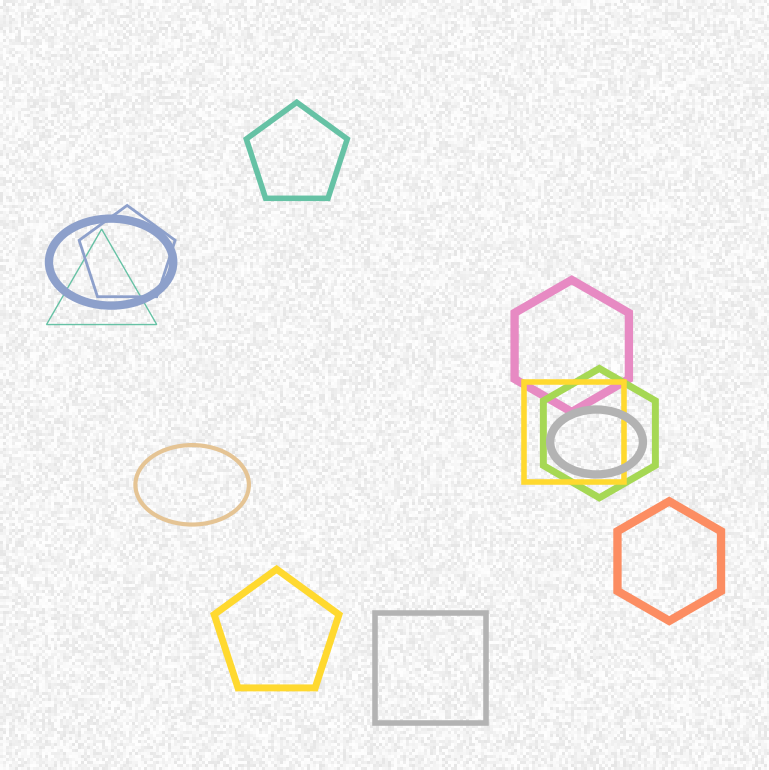[{"shape": "pentagon", "thickness": 2, "radius": 0.34, "center": [0.385, 0.798]}, {"shape": "triangle", "thickness": 0.5, "radius": 0.41, "center": [0.132, 0.62]}, {"shape": "hexagon", "thickness": 3, "radius": 0.39, "center": [0.869, 0.271]}, {"shape": "oval", "thickness": 3, "radius": 0.4, "center": [0.144, 0.66]}, {"shape": "pentagon", "thickness": 1, "radius": 0.33, "center": [0.165, 0.668]}, {"shape": "hexagon", "thickness": 3, "radius": 0.43, "center": [0.743, 0.551]}, {"shape": "hexagon", "thickness": 2.5, "radius": 0.42, "center": [0.778, 0.437]}, {"shape": "square", "thickness": 2, "radius": 0.32, "center": [0.746, 0.439]}, {"shape": "pentagon", "thickness": 2.5, "radius": 0.43, "center": [0.359, 0.176]}, {"shape": "oval", "thickness": 1.5, "radius": 0.37, "center": [0.25, 0.37]}, {"shape": "square", "thickness": 2, "radius": 0.36, "center": [0.559, 0.133]}, {"shape": "oval", "thickness": 3, "radius": 0.3, "center": [0.775, 0.426]}]